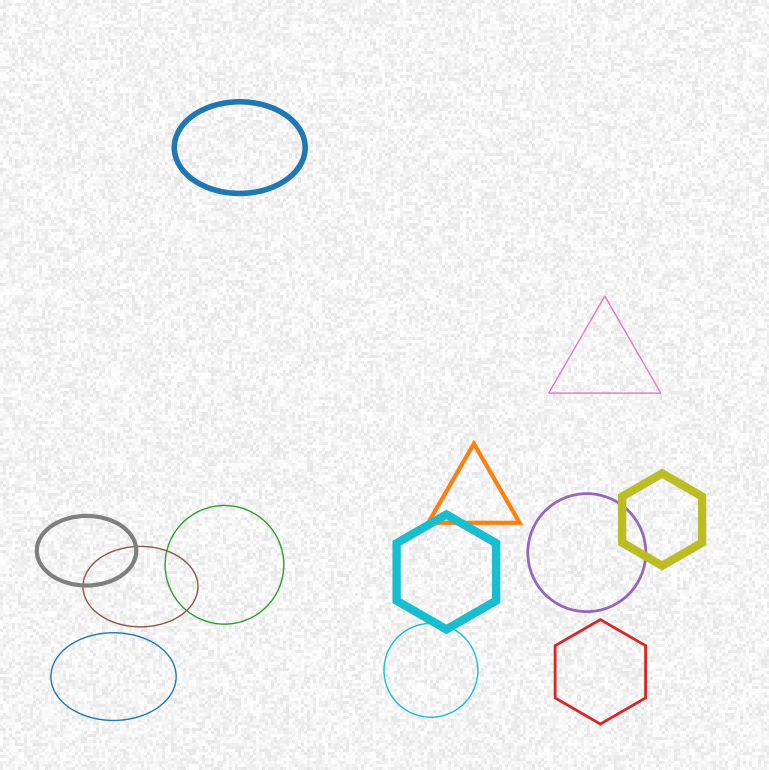[{"shape": "oval", "thickness": 2, "radius": 0.43, "center": [0.311, 0.808]}, {"shape": "oval", "thickness": 0.5, "radius": 0.41, "center": [0.147, 0.121]}, {"shape": "triangle", "thickness": 1.5, "radius": 0.34, "center": [0.615, 0.355]}, {"shape": "circle", "thickness": 0.5, "radius": 0.39, "center": [0.291, 0.266]}, {"shape": "hexagon", "thickness": 1, "radius": 0.34, "center": [0.78, 0.128]}, {"shape": "circle", "thickness": 1, "radius": 0.38, "center": [0.762, 0.282]}, {"shape": "oval", "thickness": 0.5, "radius": 0.37, "center": [0.182, 0.238]}, {"shape": "triangle", "thickness": 0.5, "radius": 0.42, "center": [0.785, 0.531]}, {"shape": "oval", "thickness": 1.5, "radius": 0.32, "center": [0.112, 0.285]}, {"shape": "hexagon", "thickness": 3, "radius": 0.3, "center": [0.86, 0.325]}, {"shape": "circle", "thickness": 0.5, "radius": 0.3, "center": [0.56, 0.129]}, {"shape": "hexagon", "thickness": 3, "radius": 0.37, "center": [0.58, 0.257]}]